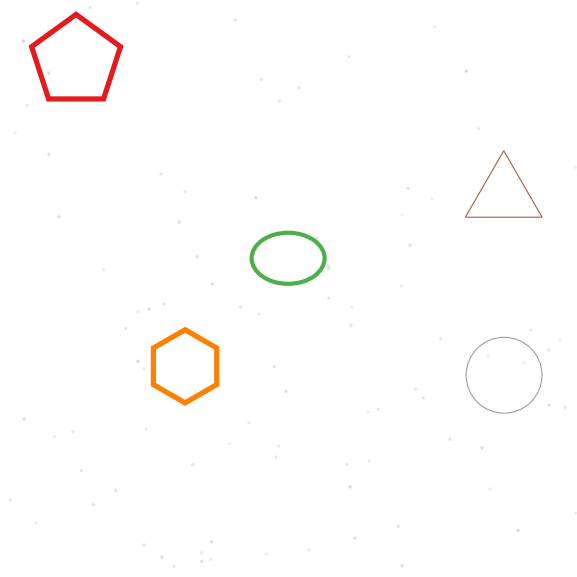[{"shape": "pentagon", "thickness": 2.5, "radius": 0.4, "center": [0.132, 0.893]}, {"shape": "oval", "thickness": 2, "radius": 0.32, "center": [0.499, 0.552]}, {"shape": "hexagon", "thickness": 2.5, "radius": 0.32, "center": [0.32, 0.365]}, {"shape": "triangle", "thickness": 0.5, "radius": 0.38, "center": [0.872, 0.661]}, {"shape": "circle", "thickness": 0.5, "radius": 0.33, "center": [0.873, 0.349]}]